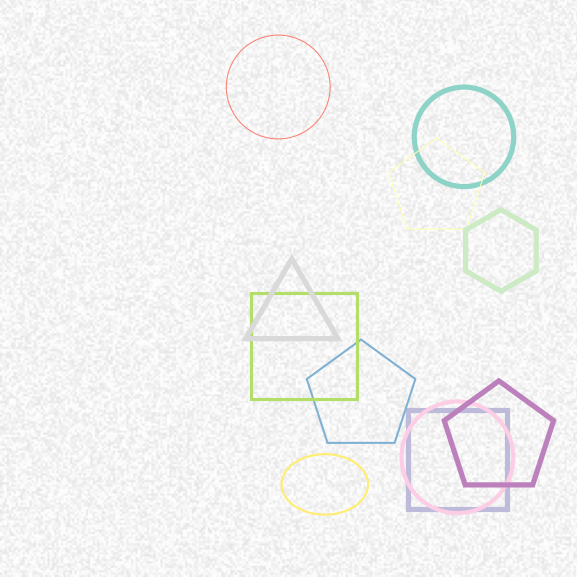[{"shape": "circle", "thickness": 2.5, "radius": 0.43, "center": [0.803, 0.762]}, {"shape": "pentagon", "thickness": 0.5, "radius": 0.44, "center": [0.756, 0.673]}, {"shape": "square", "thickness": 2.5, "radius": 0.43, "center": [0.793, 0.203]}, {"shape": "circle", "thickness": 0.5, "radius": 0.45, "center": [0.482, 0.848]}, {"shape": "pentagon", "thickness": 1, "radius": 0.49, "center": [0.625, 0.312]}, {"shape": "square", "thickness": 1.5, "radius": 0.46, "center": [0.526, 0.4]}, {"shape": "circle", "thickness": 2, "radius": 0.48, "center": [0.792, 0.207]}, {"shape": "triangle", "thickness": 2.5, "radius": 0.46, "center": [0.505, 0.459]}, {"shape": "pentagon", "thickness": 2.5, "radius": 0.5, "center": [0.864, 0.24]}, {"shape": "hexagon", "thickness": 2.5, "radius": 0.35, "center": [0.867, 0.565]}, {"shape": "oval", "thickness": 1, "radius": 0.37, "center": [0.562, 0.16]}]